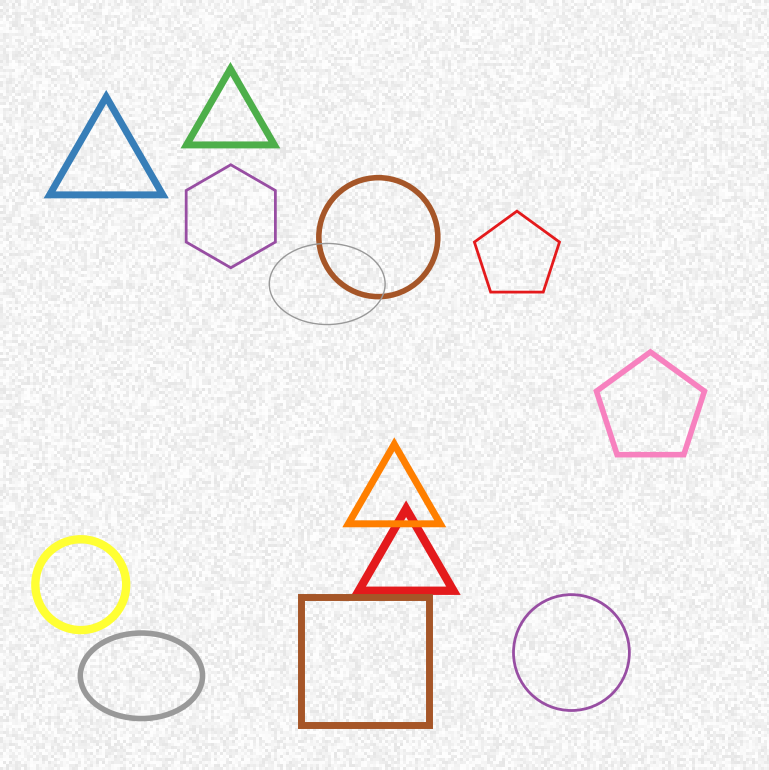[{"shape": "triangle", "thickness": 3, "radius": 0.36, "center": [0.527, 0.268]}, {"shape": "pentagon", "thickness": 1, "radius": 0.29, "center": [0.671, 0.668]}, {"shape": "triangle", "thickness": 2.5, "radius": 0.42, "center": [0.138, 0.789]}, {"shape": "triangle", "thickness": 2.5, "radius": 0.33, "center": [0.299, 0.845]}, {"shape": "hexagon", "thickness": 1, "radius": 0.33, "center": [0.3, 0.719]}, {"shape": "circle", "thickness": 1, "radius": 0.38, "center": [0.742, 0.153]}, {"shape": "triangle", "thickness": 2.5, "radius": 0.34, "center": [0.512, 0.354]}, {"shape": "circle", "thickness": 3, "radius": 0.29, "center": [0.105, 0.241]}, {"shape": "square", "thickness": 2.5, "radius": 0.42, "center": [0.474, 0.141]}, {"shape": "circle", "thickness": 2, "radius": 0.39, "center": [0.491, 0.692]}, {"shape": "pentagon", "thickness": 2, "radius": 0.37, "center": [0.845, 0.469]}, {"shape": "oval", "thickness": 2, "radius": 0.4, "center": [0.184, 0.122]}, {"shape": "oval", "thickness": 0.5, "radius": 0.38, "center": [0.425, 0.631]}]